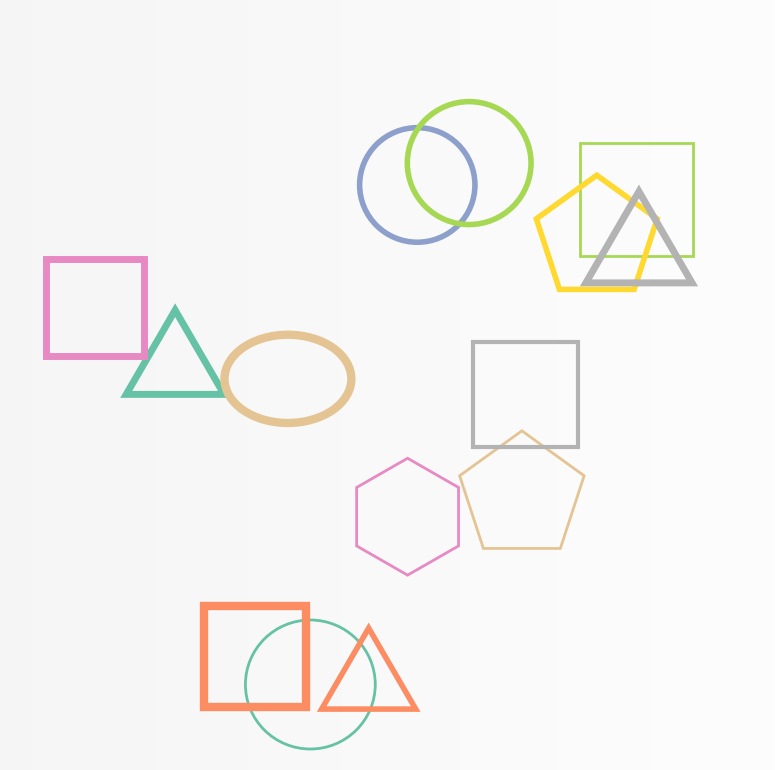[{"shape": "triangle", "thickness": 2.5, "radius": 0.36, "center": [0.226, 0.524]}, {"shape": "circle", "thickness": 1, "radius": 0.42, "center": [0.4, 0.111]}, {"shape": "square", "thickness": 3, "radius": 0.33, "center": [0.329, 0.147]}, {"shape": "triangle", "thickness": 2, "radius": 0.35, "center": [0.476, 0.114]}, {"shape": "circle", "thickness": 2, "radius": 0.37, "center": [0.538, 0.76]}, {"shape": "hexagon", "thickness": 1, "radius": 0.38, "center": [0.526, 0.329]}, {"shape": "square", "thickness": 2.5, "radius": 0.31, "center": [0.123, 0.6]}, {"shape": "square", "thickness": 1, "radius": 0.37, "center": [0.821, 0.741]}, {"shape": "circle", "thickness": 2, "radius": 0.4, "center": [0.605, 0.788]}, {"shape": "pentagon", "thickness": 2, "radius": 0.41, "center": [0.77, 0.69]}, {"shape": "pentagon", "thickness": 1, "radius": 0.42, "center": [0.673, 0.356]}, {"shape": "oval", "thickness": 3, "radius": 0.41, "center": [0.371, 0.508]}, {"shape": "triangle", "thickness": 2.5, "radius": 0.4, "center": [0.824, 0.672]}, {"shape": "square", "thickness": 1.5, "radius": 0.34, "center": [0.678, 0.488]}]